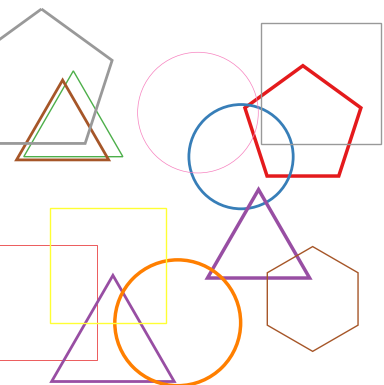[{"shape": "pentagon", "thickness": 2.5, "radius": 0.79, "center": [0.787, 0.671]}, {"shape": "square", "thickness": 0.5, "radius": 0.75, "center": [0.103, 0.214]}, {"shape": "circle", "thickness": 2, "radius": 0.68, "center": [0.626, 0.593]}, {"shape": "triangle", "thickness": 1, "radius": 0.74, "center": [0.19, 0.667]}, {"shape": "triangle", "thickness": 2, "radius": 0.92, "center": [0.293, 0.101]}, {"shape": "triangle", "thickness": 2.5, "radius": 0.77, "center": [0.672, 0.354]}, {"shape": "circle", "thickness": 2.5, "radius": 0.82, "center": [0.462, 0.162]}, {"shape": "square", "thickness": 1, "radius": 0.75, "center": [0.281, 0.311]}, {"shape": "triangle", "thickness": 2, "radius": 0.69, "center": [0.163, 0.654]}, {"shape": "hexagon", "thickness": 1, "radius": 0.68, "center": [0.812, 0.223]}, {"shape": "circle", "thickness": 0.5, "radius": 0.78, "center": [0.514, 0.707]}, {"shape": "pentagon", "thickness": 2, "radius": 0.97, "center": [0.108, 0.784]}, {"shape": "square", "thickness": 1, "radius": 0.78, "center": [0.834, 0.783]}]